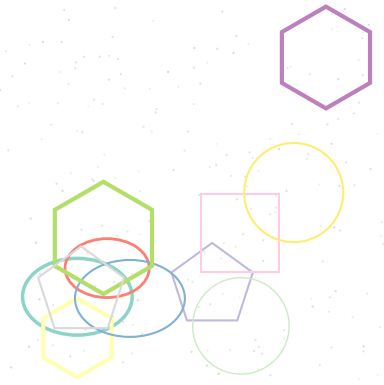[{"shape": "oval", "thickness": 2.5, "radius": 0.71, "center": [0.201, 0.229]}, {"shape": "hexagon", "thickness": 3, "radius": 0.51, "center": [0.201, 0.123]}, {"shape": "pentagon", "thickness": 1.5, "radius": 0.56, "center": [0.551, 0.258]}, {"shape": "oval", "thickness": 2, "radius": 0.55, "center": [0.278, 0.304]}, {"shape": "oval", "thickness": 1.5, "radius": 0.71, "center": [0.337, 0.225]}, {"shape": "hexagon", "thickness": 3, "radius": 0.73, "center": [0.269, 0.382]}, {"shape": "square", "thickness": 1.5, "radius": 0.51, "center": [0.623, 0.394]}, {"shape": "pentagon", "thickness": 1.5, "radius": 0.59, "center": [0.211, 0.243]}, {"shape": "hexagon", "thickness": 3, "radius": 0.66, "center": [0.847, 0.851]}, {"shape": "circle", "thickness": 1, "radius": 0.63, "center": [0.626, 0.154]}, {"shape": "circle", "thickness": 1.5, "radius": 0.64, "center": [0.763, 0.5]}]